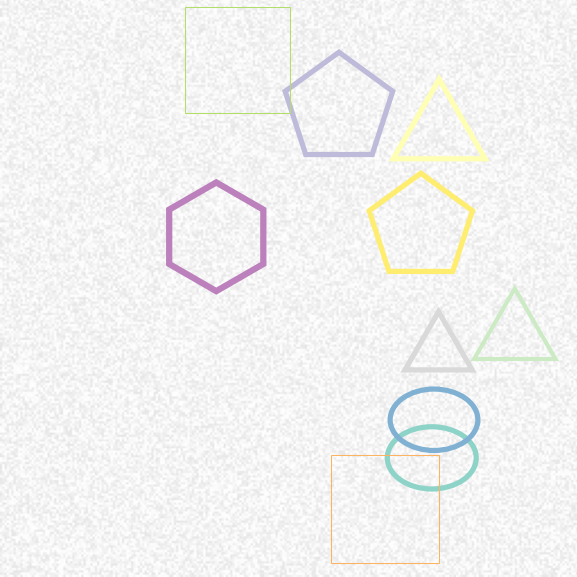[{"shape": "oval", "thickness": 2.5, "radius": 0.38, "center": [0.748, 0.206]}, {"shape": "triangle", "thickness": 2.5, "radius": 0.46, "center": [0.76, 0.77]}, {"shape": "pentagon", "thickness": 2.5, "radius": 0.49, "center": [0.587, 0.811]}, {"shape": "oval", "thickness": 2.5, "radius": 0.38, "center": [0.752, 0.272]}, {"shape": "square", "thickness": 0.5, "radius": 0.47, "center": [0.667, 0.118]}, {"shape": "square", "thickness": 0.5, "radius": 0.46, "center": [0.412, 0.896]}, {"shape": "triangle", "thickness": 2.5, "radius": 0.34, "center": [0.759, 0.392]}, {"shape": "hexagon", "thickness": 3, "radius": 0.47, "center": [0.374, 0.589]}, {"shape": "triangle", "thickness": 2, "radius": 0.41, "center": [0.891, 0.418]}, {"shape": "pentagon", "thickness": 2.5, "radius": 0.47, "center": [0.729, 0.605]}]